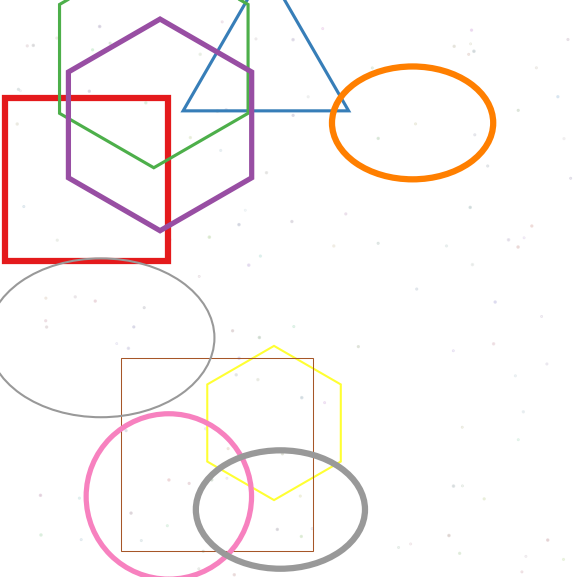[{"shape": "square", "thickness": 3, "radius": 0.7, "center": [0.15, 0.688]}, {"shape": "triangle", "thickness": 1.5, "radius": 0.83, "center": [0.46, 0.89]}, {"shape": "hexagon", "thickness": 1.5, "radius": 0.94, "center": [0.266, 0.897]}, {"shape": "hexagon", "thickness": 2.5, "radius": 0.92, "center": [0.277, 0.783]}, {"shape": "oval", "thickness": 3, "radius": 0.7, "center": [0.714, 0.786]}, {"shape": "hexagon", "thickness": 1, "radius": 0.67, "center": [0.475, 0.267]}, {"shape": "square", "thickness": 0.5, "radius": 0.83, "center": [0.376, 0.212]}, {"shape": "circle", "thickness": 2.5, "radius": 0.72, "center": [0.292, 0.139]}, {"shape": "oval", "thickness": 3, "radius": 0.73, "center": [0.486, 0.117]}, {"shape": "oval", "thickness": 1, "radius": 0.98, "center": [0.175, 0.414]}]